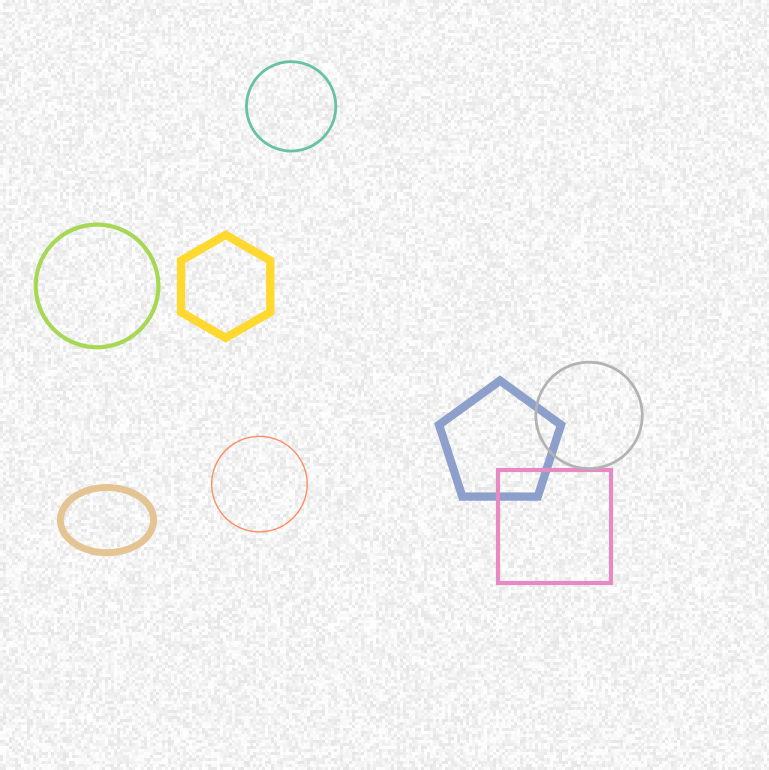[{"shape": "circle", "thickness": 1, "radius": 0.29, "center": [0.378, 0.862]}, {"shape": "circle", "thickness": 0.5, "radius": 0.31, "center": [0.337, 0.371]}, {"shape": "pentagon", "thickness": 3, "radius": 0.42, "center": [0.649, 0.422]}, {"shape": "square", "thickness": 1.5, "radius": 0.36, "center": [0.72, 0.316]}, {"shape": "circle", "thickness": 1.5, "radius": 0.4, "center": [0.126, 0.629]}, {"shape": "hexagon", "thickness": 3, "radius": 0.33, "center": [0.293, 0.628]}, {"shape": "oval", "thickness": 2.5, "radius": 0.3, "center": [0.139, 0.325]}, {"shape": "circle", "thickness": 1, "radius": 0.35, "center": [0.765, 0.461]}]